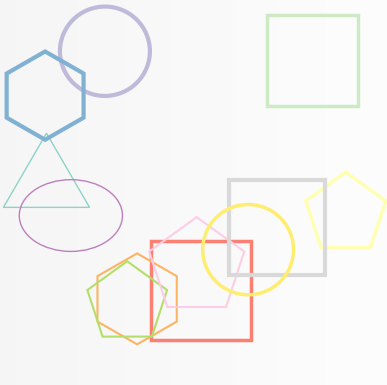[{"shape": "triangle", "thickness": 1, "radius": 0.64, "center": [0.12, 0.526]}, {"shape": "pentagon", "thickness": 2.5, "radius": 0.54, "center": [0.892, 0.445]}, {"shape": "circle", "thickness": 3, "radius": 0.58, "center": [0.271, 0.867]}, {"shape": "square", "thickness": 2.5, "radius": 0.64, "center": [0.519, 0.246]}, {"shape": "hexagon", "thickness": 3, "radius": 0.57, "center": [0.116, 0.752]}, {"shape": "hexagon", "thickness": 1.5, "radius": 0.59, "center": [0.354, 0.224]}, {"shape": "pentagon", "thickness": 1.5, "radius": 0.54, "center": [0.328, 0.213]}, {"shape": "pentagon", "thickness": 1.5, "radius": 0.64, "center": [0.508, 0.307]}, {"shape": "square", "thickness": 3, "radius": 0.62, "center": [0.715, 0.409]}, {"shape": "oval", "thickness": 1, "radius": 0.67, "center": [0.183, 0.44]}, {"shape": "square", "thickness": 2.5, "radius": 0.59, "center": [0.806, 0.843]}, {"shape": "circle", "thickness": 2.5, "radius": 0.59, "center": [0.64, 0.352]}]